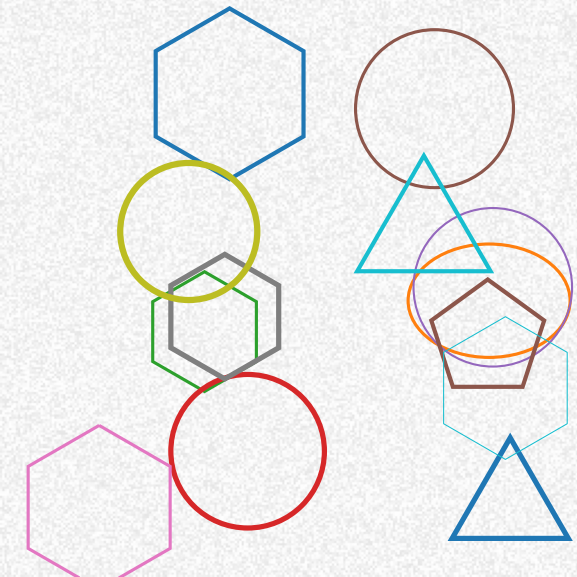[{"shape": "hexagon", "thickness": 2, "radius": 0.74, "center": [0.398, 0.837]}, {"shape": "triangle", "thickness": 2.5, "radius": 0.58, "center": [0.883, 0.125]}, {"shape": "oval", "thickness": 1.5, "radius": 0.7, "center": [0.847, 0.478]}, {"shape": "hexagon", "thickness": 1.5, "radius": 0.52, "center": [0.354, 0.425]}, {"shape": "circle", "thickness": 2.5, "radius": 0.66, "center": [0.429, 0.218]}, {"shape": "circle", "thickness": 1, "radius": 0.69, "center": [0.853, 0.502]}, {"shape": "circle", "thickness": 1.5, "radius": 0.68, "center": [0.752, 0.811]}, {"shape": "pentagon", "thickness": 2, "radius": 0.51, "center": [0.845, 0.412]}, {"shape": "hexagon", "thickness": 1.5, "radius": 0.71, "center": [0.172, 0.12]}, {"shape": "hexagon", "thickness": 2.5, "radius": 0.54, "center": [0.389, 0.451]}, {"shape": "circle", "thickness": 3, "radius": 0.59, "center": [0.327, 0.598]}, {"shape": "triangle", "thickness": 2, "radius": 0.67, "center": [0.734, 0.596]}, {"shape": "hexagon", "thickness": 0.5, "radius": 0.62, "center": [0.875, 0.327]}]